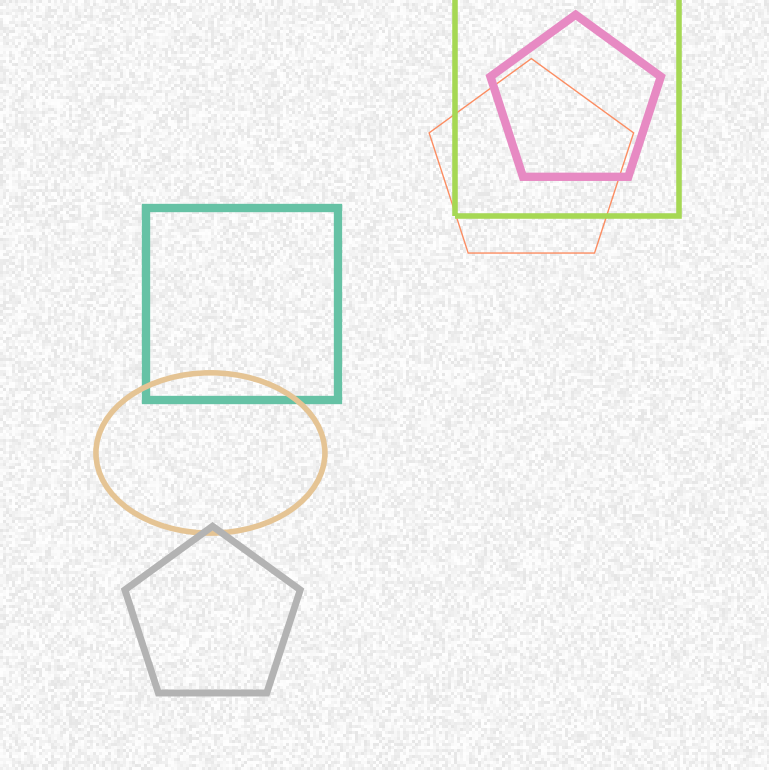[{"shape": "square", "thickness": 3, "radius": 0.62, "center": [0.315, 0.605]}, {"shape": "pentagon", "thickness": 0.5, "radius": 0.7, "center": [0.69, 0.784]}, {"shape": "pentagon", "thickness": 3, "radius": 0.58, "center": [0.748, 0.865]}, {"shape": "square", "thickness": 2, "radius": 0.73, "center": [0.736, 0.864]}, {"shape": "oval", "thickness": 2, "radius": 0.74, "center": [0.273, 0.412]}, {"shape": "pentagon", "thickness": 2.5, "radius": 0.6, "center": [0.276, 0.197]}]